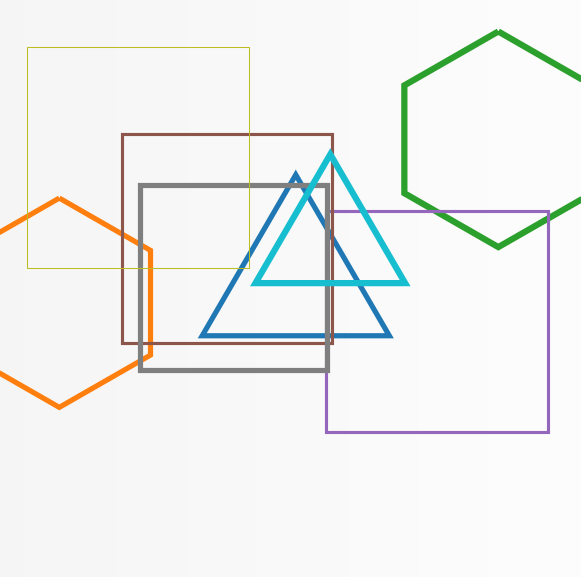[{"shape": "triangle", "thickness": 2.5, "radius": 0.93, "center": [0.509, 0.511]}, {"shape": "hexagon", "thickness": 2.5, "radius": 0.91, "center": [0.102, 0.475]}, {"shape": "hexagon", "thickness": 3, "radius": 0.93, "center": [0.857, 0.758]}, {"shape": "square", "thickness": 1.5, "radius": 0.95, "center": [0.751, 0.443]}, {"shape": "square", "thickness": 1.5, "radius": 0.91, "center": [0.39, 0.585]}, {"shape": "square", "thickness": 2.5, "radius": 0.8, "center": [0.402, 0.519]}, {"shape": "square", "thickness": 0.5, "radius": 0.96, "center": [0.237, 0.726]}, {"shape": "triangle", "thickness": 3, "radius": 0.74, "center": [0.568, 0.583]}]